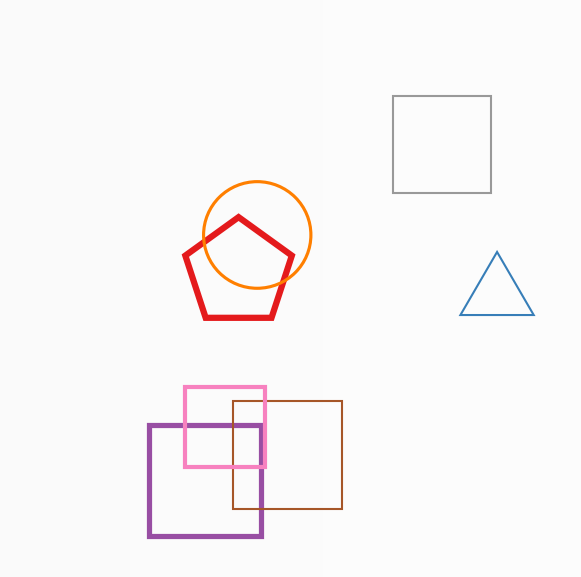[{"shape": "pentagon", "thickness": 3, "radius": 0.48, "center": [0.41, 0.527]}, {"shape": "triangle", "thickness": 1, "radius": 0.36, "center": [0.855, 0.49]}, {"shape": "square", "thickness": 2.5, "radius": 0.48, "center": [0.352, 0.167]}, {"shape": "circle", "thickness": 1.5, "radius": 0.46, "center": [0.443, 0.592]}, {"shape": "square", "thickness": 1, "radius": 0.47, "center": [0.495, 0.211]}, {"shape": "square", "thickness": 2, "radius": 0.34, "center": [0.387, 0.26]}, {"shape": "square", "thickness": 1, "radius": 0.42, "center": [0.76, 0.749]}]